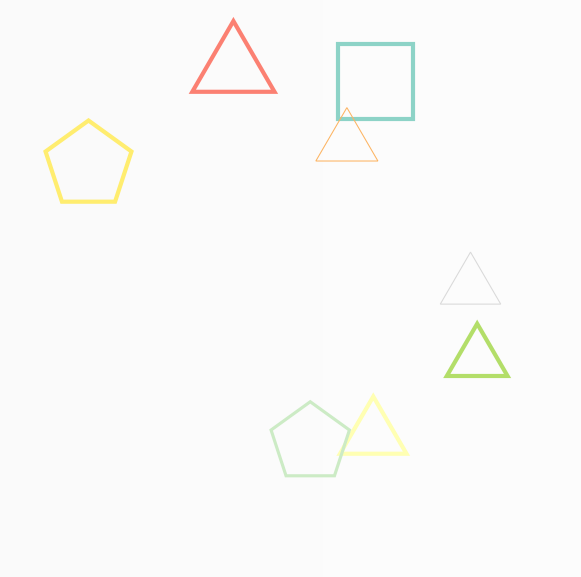[{"shape": "square", "thickness": 2, "radius": 0.32, "center": [0.646, 0.858]}, {"shape": "triangle", "thickness": 2, "radius": 0.33, "center": [0.642, 0.246]}, {"shape": "triangle", "thickness": 2, "radius": 0.41, "center": [0.402, 0.881]}, {"shape": "triangle", "thickness": 0.5, "radius": 0.31, "center": [0.597, 0.751]}, {"shape": "triangle", "thickness": 2, "radius": 0.3, "center": [0.821, 0.378]}, {"shape": "triangle", "thickness": 0.5, "radius": 0.3, "center": [0.809, 0.503]}, {"shape": "pentagon", "thickness": 1.5, "radius": 0.35, "center": [0.534, 0.233]}, {"shape": "pentagon", "thickness": 2, "radius": 0.39, "center": [0.152, 0.713]}]